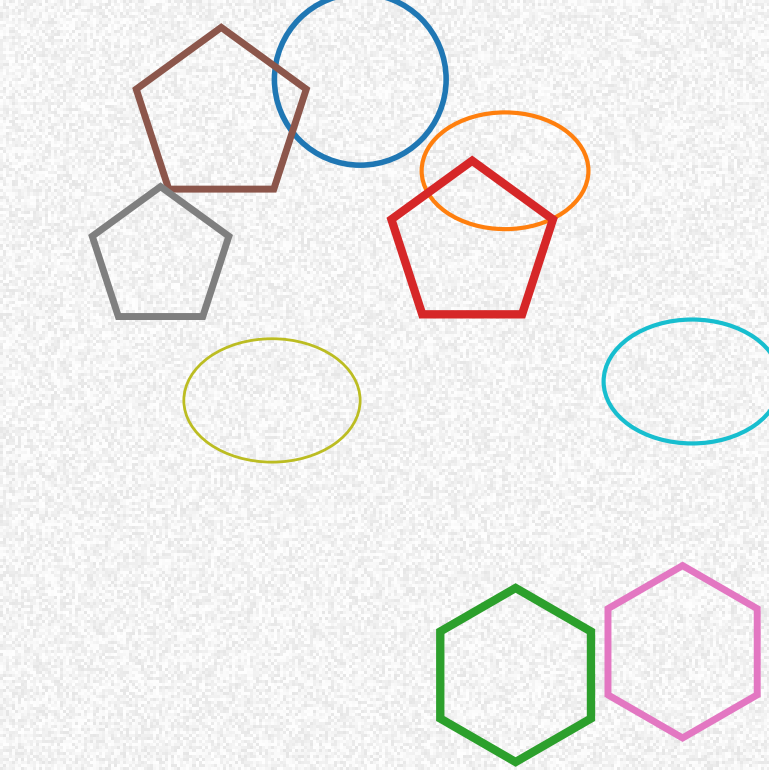[{"shape": "circle", "thickness": 2, "radius": 0.56, "center": [0.468, 0.897]}, {"shape": "oval", "thickness": 1.5, "radius": 0.54, "center": [0.656, 0.778]}, {"shape": "hexagon", "thickness": 3, "radius": 0.56, "center": [0.67, 0.123]}, {"shape": "pentagon", "thickness": 3, "radius": 0.55, "center": [0.613, 0.681]}, {"shape": "pentagon", "thickness": 2.5, "radius": 0.58, "center": [0.287, 0.848]}, {"shape": "hexagon", "thickness": 2.5, "radius": 0.56, "center": [0.886, 0.154]}, {"shape": "pentagon", "thickness": 2.5, "radius": 0.47, "center": [0.209, 0.664]}, {"shape": "oval", "thickness": 1, "radius": 0.57, "center": [0.353, 0.48]}, {"shape": "oval", "thickness": 1.5, "radius": 0.57, "center": [0.899, 0.505]}]